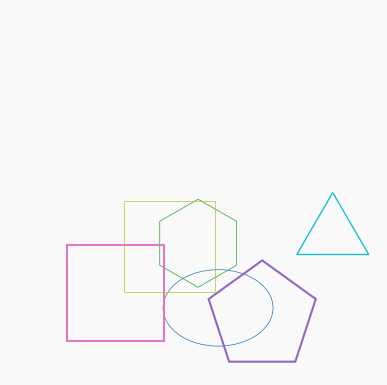[{"shape": "oval", "thickness": 0.5, "radius": 0.71, "center": [0.563, 0.2]}, {"shape": "hexagon", "thickness": 0.5, "radius": 0.57, "center": [0.511, 0.368]}, {"shape": "pentagon", "thickness": 1.5, "radius": 0.73, "center": [0.677, 0.178]}, {"shape": "square", "thickness": 1.5, "radius": 0.62, "center": [0.298, 0.238]}, {"shape": "square", "thickness": 0.5, "radius": 0.59, "center": [0.437, 0.359]}, {"shape": "triangle", "thickness": 1, "radius": 0.54, "center": [0.859, 0.393]}]